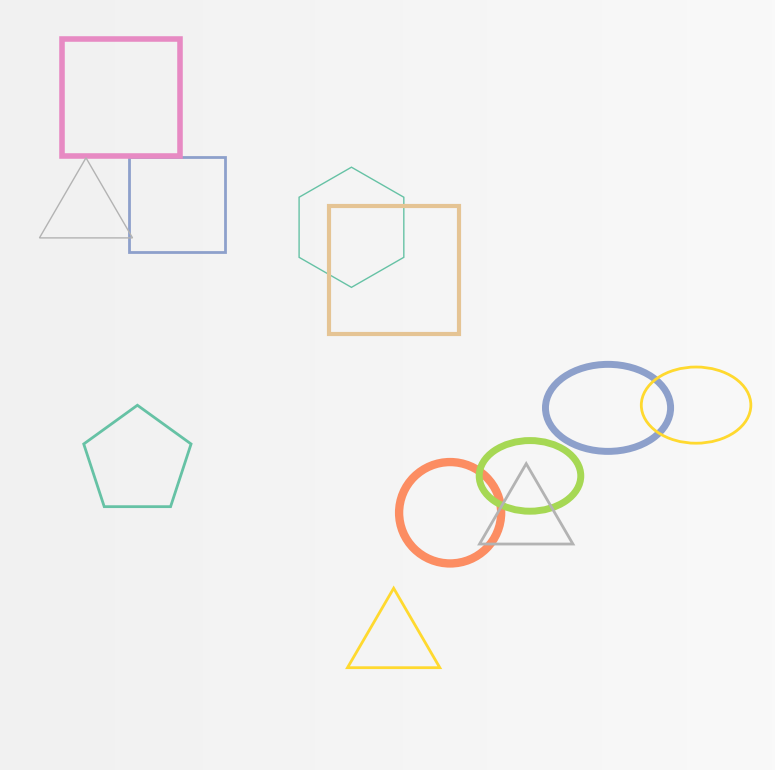[{"shape": "pentagon", "thickness": 1, "radius": 0.36, "center": [0.177, 0.401]}, {"shape": "hexagon", "thickness": 0.5, "radius": 0.39, "center": [0.453, 0.705]}, {"shape": "circle", "thickness": 3, "radius": 0.33, "center": [0.581, 0.334]}, {"shape": "oval", "thickness": 2.5, "radius": 0.4, "center": [0.785, 0.47]}, {"shape": "square", "thickness": 1, "radius": 0.31, "center": [0.229, 0.734]}, {"shape": "square", "thickness": 2, "radius": 0.38, "center": [0.156, 0.874]}, {"shape": "oval", "thickness": 2.5, "radius": 0.33, "center": [0.684, 0.382]}, {"shape": "oval", "thickness": 1, "radius": 0.35, "center": [0.898, 0.474]}, {"shape": "triangle", "thickness": 1, "radius": 0.34, "center": [0.508, 0.167]}, {"shape": "square", "thickness": 1.5, "radius": 0.42, "center": [0.508, 0.649]}, {"shape": "triangle", "thickness": 0.5, "radius": 0.35, "center": [0.111, 0.726]}, {"shape": "triangle", "thickness": 1, "radius": 0.35, "center": [0.679, 0.328]}]